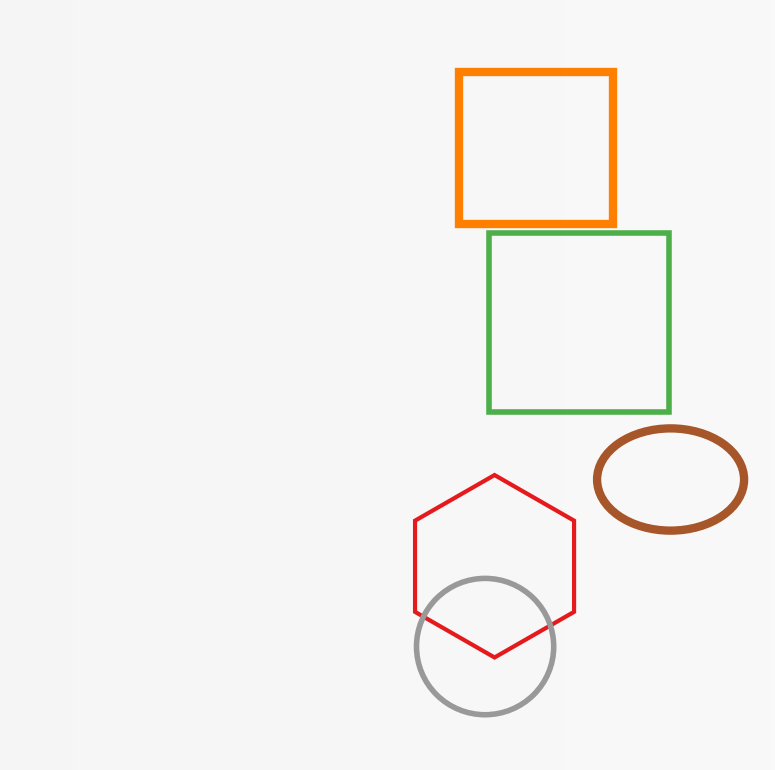[{"shape": "hexagon", "thickness": 1.5, "radius": 0.59, "center": [0.638, 0.265]}, {"shape": "square", "thickness": 2, "radius": 0.58, "center": [0.747, 0.582]}, {"shape": "square", "thickness": 3, "radius": 0.5, "center": [0.692, 0.808]}, {"shape": "oval", "thickness": 3, "radius": 0.47, "center": [0.865, 0.377]}, {"shape": "circle", "thickness": 2, "radius": 0.44, "center": [0.626, 0.16]}]